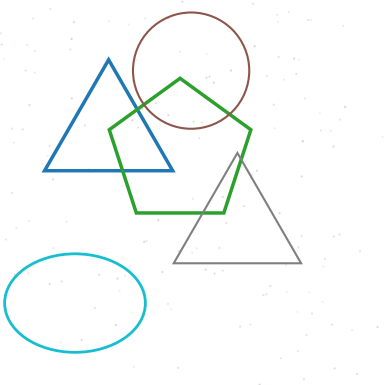[{"shape": "triangle", "thickness": 2.5, "radius": 0.96, "center": [0.282, 0.653]}, {"shape": "pentagon", "thickness": 2.5, "radius": 0.97, "center": [0.468, 0.603]}, {"shape": "circle", "thickness": 1.5, "radius": 0.76, "center": [0.496, 0.817]}, {"shape": "triangle", "thickness": 1.5, "radius": 0.96, "center": [0.617, 0.412]}, {"shape": "oval", "thickness": 2, "radius": 0.91, "center": [0.195, 0.213]}]